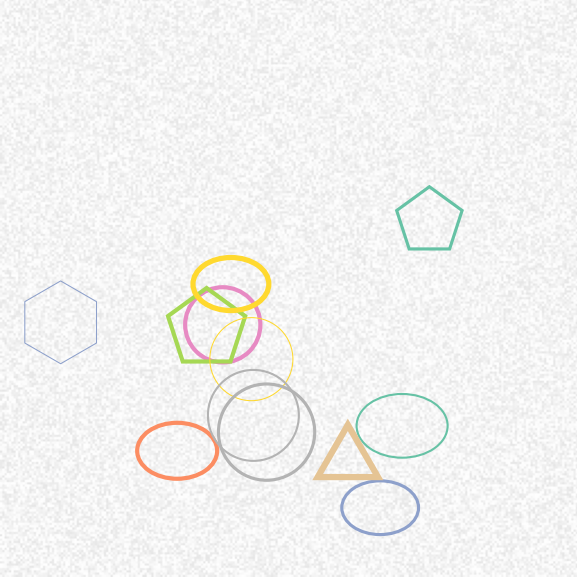[{"shape": "oval", "thickness": 1, "radius": 0.39, "center": [0.696, 0.262]}, {"shape": "pentagon", "thickness": 1.5, "radius": 0.3, "center": [0.744, 0.616]}, {"shape": "oval", "thickness": 2, "radius": 0.35, "center": [0.307, 0.219]}, {"shape": "hexagon", "thickness": 0.5, "radius": 0.36, "center": [0.105, 0.441]}, {"shape": "oval", "thickness": 1.5, "radius": 0.33, "center": [0.658, 0.12]}, {"shape": "circle", "thickness": 2, "radius": 0.33, "center": [0.386, 0.437]}, {"shape": "pentagon", "thickness": 2, "radius": 0.35, "center": [0.358, 0.43]}, {"shape": "circle", "thickness": 0.5, "radius": 0.36, "center": [0.435, 0.377]}, {"shape": "oval", "thickness": 2.5, "radius": 0.33, "center": [0.4, 0.507]}, {"shape": "triangle", "thickness": 3, "radius": 0.3, "center": [0.602, 0.203]}, {"shape": "circle", "thickness": 1.5, "radius": 0.42, "center": [0.462, 0.251]}, {"shape": "circle", "thickness": 1, "radius": 0.39, "center": [0.439, 0.28]}]